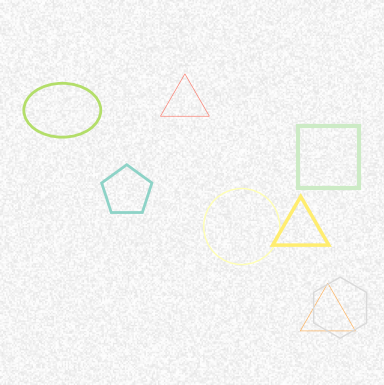[{"shape": "pentagon", "thickness": 2, "radius": 0.34, "center": [0.329, 0.504]}, {"shape": "circle", "thickness": 1, "radius": 0.49, "center": [0.628, 0.412]}, {"shape": "triangle", "thickness": 0.5, "radius": 0.37, "center": [0.48, 0.735]}, {"shape": "triangle", "thickness": 0.5, "radius": 0.41, "center": [0.851, 0.182]}, {"shape": "oval", "thickness": 2, "radius": 0.5, "center": [0.162, 0.714]}, {"shape": "hexagon", "thickness": 1, "radius": 0.4, "center": [0.883, 0.201]}, {"shape": "square", "thickness": 3, "radius": 0.4, "center": [0.853, 0.592]}, {"shape": "triangle", "thickness": 2.5, "radius": 0.42, "center": [0.781, 0.405]}]